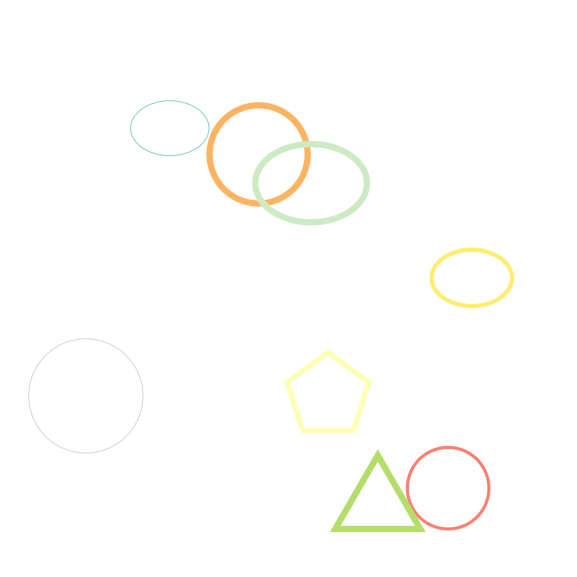[{"shape": "oval", "thickness": 0.5, "radius": 0.34, "center": [0.294, 0.777]}, {"shape": "pentagon", "thickness": 2.5, "radius": 0.37, "center": [0.568, 0.314]}, {"shape": "circle", "thickness": 1.5, "radius": 0.35, "center": [0.776, 0.154]}, {"shape": "circle", "thickness": 3, "radius": 0.42, "center": [0.448, 0.732]}, {"shape": "triangle", "thickness": 3, "radius": 0.43, "center": [0.654, 0.126]}, {"shape": "circle", "thickness": 0.5, "radius": 0.49, "center": [0.149, 0.314]}, {"shape": "oval", "thickness": 3, "radius": 0.48, "center": [0.539, 0.682]}, {"shape": "oval", "thickness": 2, "radius": 0.35, "center": [0.817, 0.518]}]